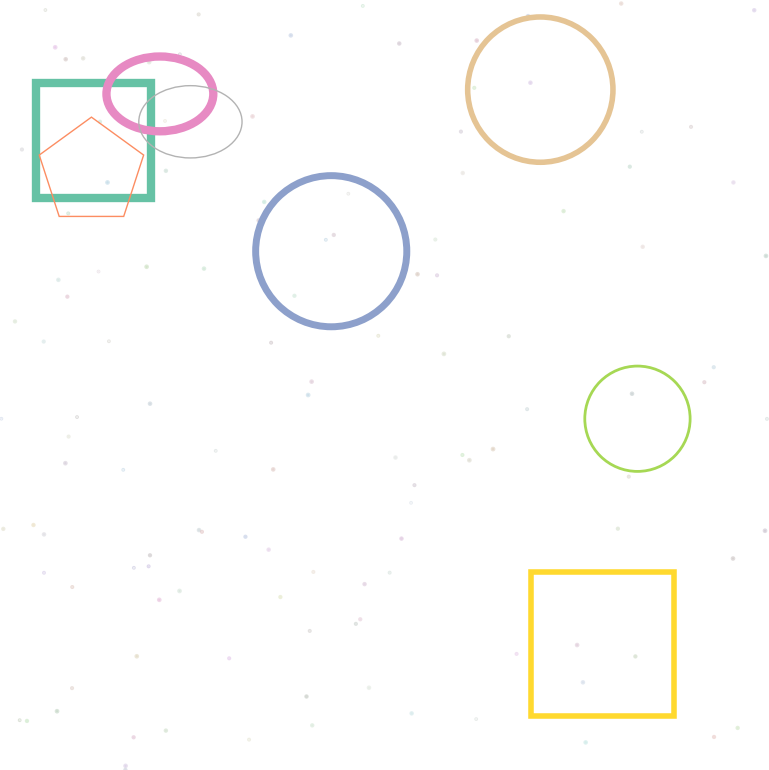[{"shape": "square", "thickness": 3, "radius": 0.37, "center": [0.122, 0.818]}, {"shape": "pentagon", "thickness": 0.5, "radius": 0.36, "center": [0.119, 0.777]}, {"shape": "circle", "thickness": 2.5, "radius": 0.49, "center": [0.43, 0.674]}, {"shape": "oval", "thickness": 3, "radius": 0.35, "center": [0.208, 0.878]}, {"shape": "circle", "thickness": 1, "radius": 0.34, "center": [0.828, 0.456]}, {"shape": "square", "thickness": 2, "radius": 0.47, "center": [0.782, 0.164]}, {"shape": "circle", "thickness": 2, "radius": 0.47, "center": [0.702, 0.884]}, {"shape": "oval", "thickness": 0.5, "radius": 0.34, "center": [0.247, 0.842]}]